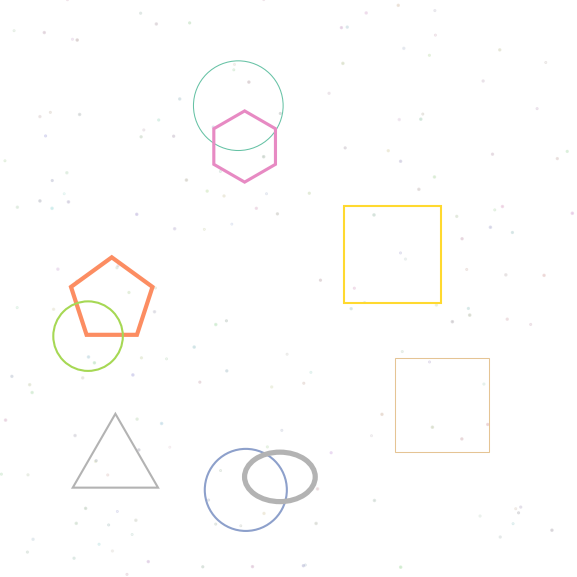[{"shape": "circle", "thickness": 0.5, "radius": 0.39, "center": [0.413, 0.816]}, {"shape": "pentagon", "thickness": 2, "radius": 0.37, "center": [0.194, 0.479]}, {"shape": "circle", "thickness": 1, "radius": 0.36, "center": [0.426, 0.151]}, {"shape": "hexagon", "thickness": 1.5, "radius": 0.31, "center": [0.424, 0.745]}, {"shape": "circle", "thickness": 1, "radius": 0.3, "center": [0.152, 0.417]}, {"shape": "square", "thickness": 1, "radius": 0.42, "center": [0.679, 0.558]}, {"shape": "square", "thickness": 0.5, "radius": 0.41, "center": [0.766, 0.297]}, {"shape": "triangle", "thickness": 1, "radius": 0.43, "center": [0.2, 0.197]}, {"shape": "oval", "thickness": 2.5, "radius": 0.31, "center": [0.485, 0.173]}]